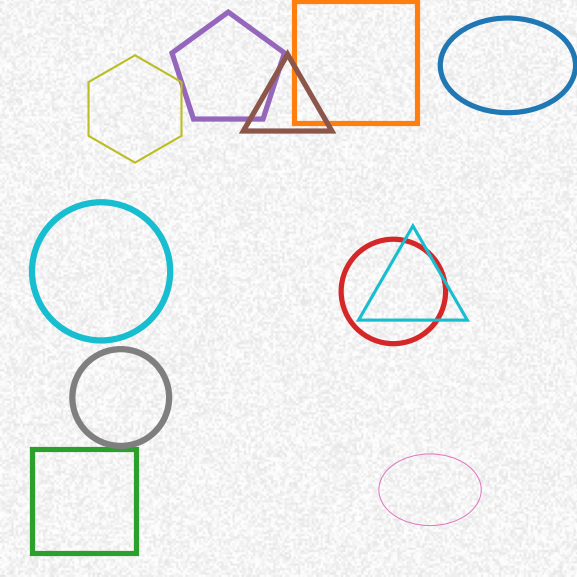[{"shape": "oval", "thickness": 2.5, "radius": 0.59, "center": [0.879, 0.886]}, {"shape": "square", "thickness": 2.5, "radius": 0.53, "center": [0.616, 0.892]}, {"shape": "square", "thickness": 2.5, "radius": 0.45, "center": [0.145, 0.131]}, {"shape": "circle", "thickness": 2.5, "radius": 0.45, "center": [0.681, 0.494]}, {"shape": "pentagon", "thickness": 2.5, "radius": 0.51, "center": [0.395, 0.876]}, {"shape": "triangle", "thickness": 2.5, "radius": 0.44, "center": [0.498, 0.817]}, {"shape": "oval", "thickness": 0.5, "radius": 0.44, "center": [0.745, 0.151]}, {"shape": "circle", "thickness": 3, "radius": 0.42, "center": [0.209, 0.311]}, {"shape": "hexagon", "thickness": 1, "radius": 0.46, "center": [0.234, 0.81]}, {"shape": "triangle", "thickness": 1.5, "radius": 0.54, "center": [0.715, 0.499]}, {"shape": "circle", "thickness": 3, "radius": 0.6, "center": [0.175, 0.529]}]